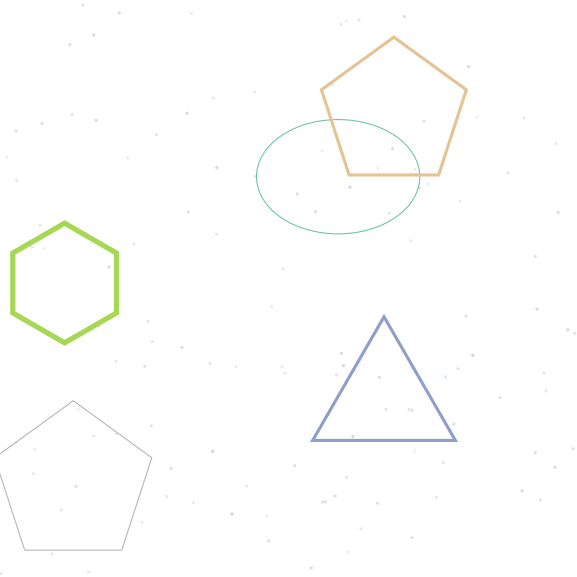[{"shape": "oval", "thickness": 0.5, "radius": 0.71, "center": [0.586, 0.693]}, {"shape": "triangle", "thickness": 1.5, "radius": 0.71, "center": [0.665, 0.308]}, {"shape": "hexagon", "thickness": 2.5, "radius": 0.52, "center": [0.112, 0.509]}, {"shape": "pentagon", "thickness": 1.5, "radius": 0.66, "center": [0.682, 0.803]}, {"shape": "pentagon", "thickness": 0.5, "radius": 0.72, "center": [0.127, 0.162]}]